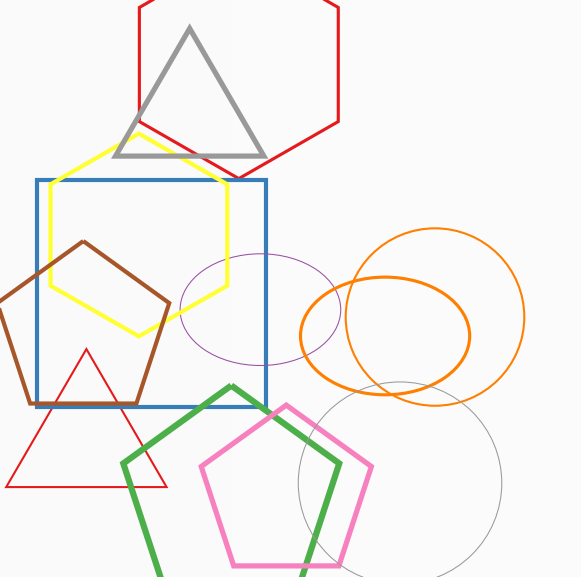[{"shape": "triangle", "thickness": 1, "radius": 0.8, "center": [0.149, 0.235]}, {"shape": "hexagon", "thickness": 1.5, "radius": 0.99, "center": [0.411, 0.887]}, {"shape": "square", "thickness": 2, "radius": 0.98, "center": [0.26, 0.491]}, {"shape": "pentagon", "thickness": 3, "radius": 0.98, "center": [0.398, 0.136]}, {"shape": "oval", "thickness": 0.5, "radius": 0.69, "center": [0.448, 0.463]}, {"shape": "oval", "thickness": 1.5, "radius": 0.73, "center": [0.663, 0.417]}, {"shape": "circle", "thickness": 1, "radius": 0.77, "center": [0.748, 0.45]}, {"shape": "hexagon", "thickness": 2, "radius": 0.88, "center": [0.239, 0.592]}, {"shape": "pentagon", "thickness": 2, "radius": 0.78, "center": [0.143, 0.426]}, {"shape": "pentagon", "thickness": 2.5, "radius": 0.77, "center": [0.493, 0.144]}, {"shape": "circle", "thickness": 0.5, "radius": 0.88, "center": [0.688, 0.163]}, {"shape": "triangle", "thickness": 2.5, "radius": 0.74, "center": [0.326, 0.803]}]